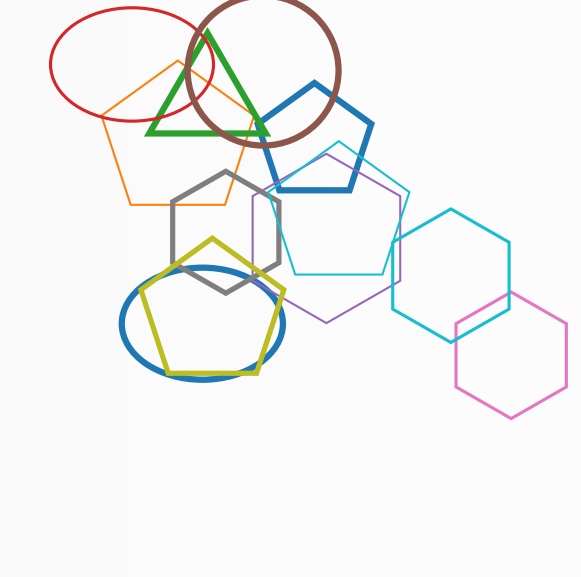[{"shape": "oval", "thickness": 3, "radius": 0.69, "center": [0.348, 0.439]}, {"shape": "pentagon", "thickness": 3, "radius": 0.51, "center": [0.541, 0.753]}, {"shape": "pentagon", "thickness": 1, "radius": 0.69, "center": [0.306, 0.756]}, {"shape": "triangle", "thickness": 3, "radius": 0.58, "center": [0.357, 0.826]}, {"shape": "oval", "thickness": 1.5, "radius": 0.7, "center": [0.227, 0.888]}, {"shape": "hexagon", "thickness": 1, "radius": 0.73, "center": [0.562, 0.586]}, {"shape": "circle", "thickness": 3, "radius": 0.65, "center": [0.453, 0.877]}, {"shape": "hexagon", "thickness": 1.5, "radius": 0.55, "center": [0.879, 0.384]}, {"shape": "hexagon", "thickness": 2.5, "radius": 0.53, "center": [0.388, 0.597]}, {"shape": "pentagon", "thickness": 2.5, "radius": 0.65, "center": [0.365, 0.457]}, {"shape": "hexagon", "thickness": 1.5, "radius": 0.58, "center": [0.776, 0.522]}, {"shape": "pentagon", "thickness": 1, "radius": 0.64, "center": [0.583, 0.627]}]